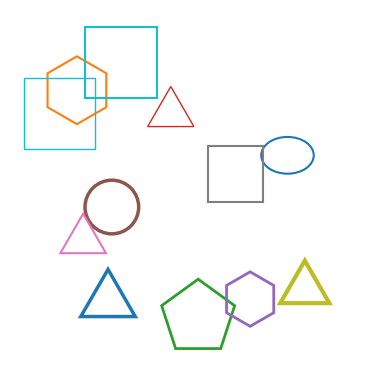[{"shape": "triangle", "thickness": 2.5, "radius": 0.41, "center": [0.281, 0.219]}, {"shape": "oval", "thickness": 1.5, "radius": 0.34, "center": [0.747, 0.597]}, {"shape": "hexagon", "thickness": 1.5, "radius": 0.44, "center": [0.2, 0.766]}, {"shape": "pentagon", "thickness": 2, "radius": 0.5, "center": [0.515, 0.175]}, {"shape": "triangle", "thickness": 1, "radius": 0.35, "center": [0.444, 0.706]}, {"shape": "hexagon", "thickness": 2, "radius": 0.35, "center": [0.65, 0.223]}, {"shape": "circle", "thickness": 2.5, "radius": 0.35, "center": [0.291, 0.462]}, {"shape": "triangle", "thickness": 1.5, "radius": 0.34, "center": [0.216, 0.377]}, {"shape": "square", "thickness": 1.5, "radius": 0.36, "center": [0.612, 0.548]}, {"shape": "triangle", "thickness": 3, "radius": 0.37, "center": [0.792, 0.249]}, {"shape": "square", "thickness": 1, "radius": 0.46, "center": [0.155, 0.704]}, {"shape": "square", "thickness": 1.5, "radius": 0.46, "center": [0.314, 0.838]}]